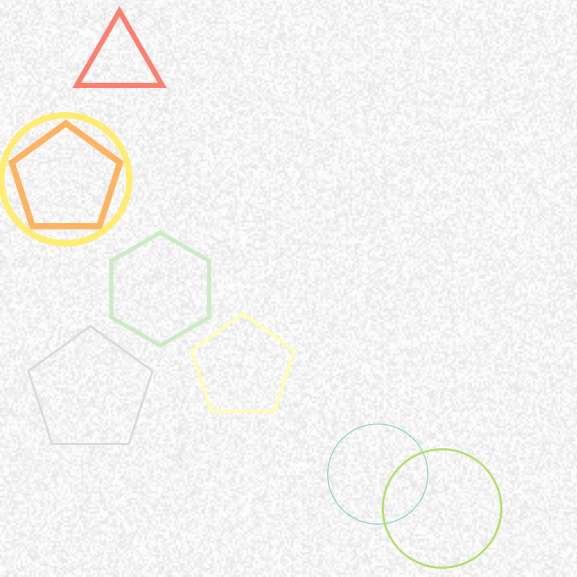[{"shape": "circle", "thickness": 0.5, "radius": 0.43, "center": [0.654, 0.178]}, {"shape": "pentagon", "thickness": 1.5, "radius": 0.47, "center": [0.421, 0.363]}, {"shape": "triangle", "thickness": 2.5, "radius": 0.43, "center": [0.207, 0.894]}, {"shape": "pentagon", "thickness": 3, "radius": 0.49, "center": [0.114, 0.687]}, {"shape": "circle", "thickness": 1, "radius": 0.51, "center": [0.765, 0.119]}, {"shape": "pentagon", "thickness": 1, "radius": 0.56, "center": [0.157, 0.322]}, {"shape": "hexagon", "thickness": 2, "radius": 0.49, "center": [0.277, 0.498]}, {"shape": "circle", "thickness": 3, "radius": 0.55, "center": [0.113, 0.689]}]